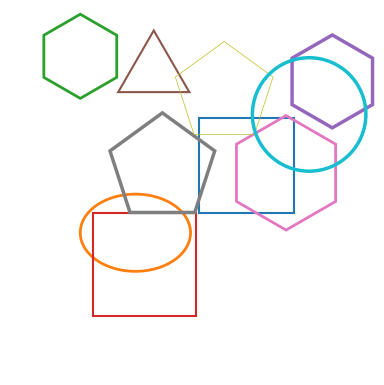[{"shape": "square", "thickness": 1.5, "radius": 0.62, "center": [0.64, 0.57]}, {"shape": "oval", "thickness": 2, "radius": 0.72, "center": [0.352, 0.396]}, {"shape": "hexagon", "thickness": 2, "radius": 0.55, "center": [0.209, 0.854]}, {"shape": "square", "thickness": 1.5, "radius": 0.67, "center": [0.375, 0.312]}, {"shape": "hexagon", "thickness": 2.5, "radius": 0.6, "center": [0.863, 0.789]}, {"shape": "triangle", "thickness": 1.5, "radius": 0.53, "center": [0.399, 0.814]}, {"shape": "hexagon", "thickness": 2, "radius": 0.74, "center": [0.743, 0.551]}, {"shape": "pentagon", "thickness": 2.5, "radius": 0.72, "center": [0.422, 0.564]}, {"shape": "pentagon", "thickness": 0.5, "radius": 0.67, "center": [0.582, 0.759]}, {"shape": "circle", "thickness": 2.5, "radius": 0.74, "center": [0.803, 0.703]}]